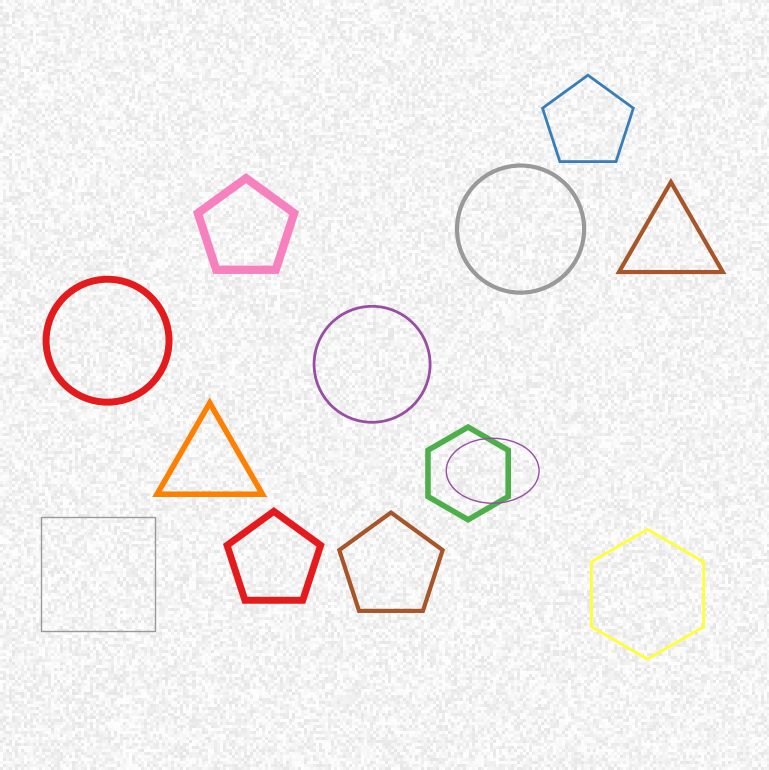[{"shape": "pentagon", "thickness": 2.5, "radius": 0.32, "center": [0.356, 0.272]}, {"shape": "circle", "thickness": 2.5, "radius": 0.4, "center": [0.14, 0.558]}, {"shape": "pentagon", "thickness": 1, "radius": 0.31, "center": [0.764, 0.84]}, {"shape": "hexagon", "thickness": 2, "radius": 0.3, "center": [0.608, 0.385]}, {"shape": "circle", "thickness": 1, "radius": 0.38, "center": [0.483, 0.527]}, {"shape": "oval", "thickness": 0.5, "radius": 0.3, "center": [0.64, 0.389]}, {"shape": "triangle", "thickness": 2, "radius": 0.4, "center": [0.272, 0.398]}, {"shape": "hexagon", "thickness": 1, "radius": 0.42, "center": [0.841, 0.228]}, {"shape": "pentagon", "thickness": 1.5, "radius": 0.35, "center": [0.508, 0.264]}, {"shape": "triangle", "thickness": 1.5, "radius": 0.39, "center": [0.871, 0.686]}, {"shape": "pentagon", "thickness": 3, "radius": 0.33, "center": [0.319, 0.703]}, {"shape": "circle", "thickness": 1.5, "radius": 0.41, "center": [0.676, 0.703]}, {"shape": "square", "thickness": 0.5, "radius": 0.37, "center": [0.127, 0.254]}]